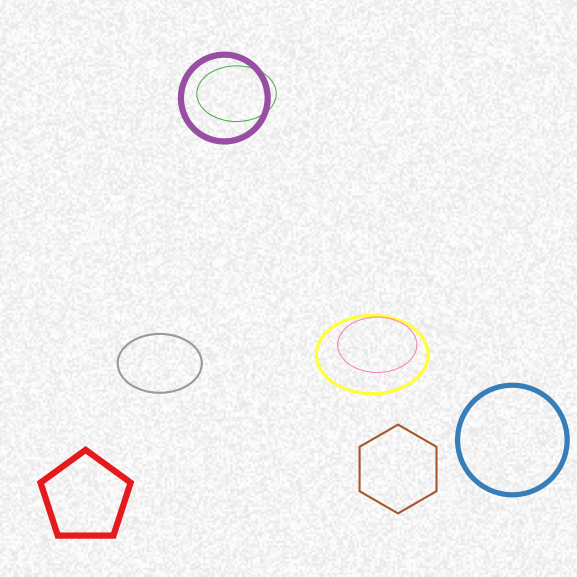[{"shape": "pentagon", "thickness": 3, "radius": 0.41, "center": [0.148, 0.138]}, {"shape": "circle", "thickness": 2.5, "radius": 0.47, "center": [0.887, 0.237]}, {"shape": "oval", "thickness": 0.5, "radius": 0.34, "center": [0.41, 0.837]}, {"shape": "circle", "thickness": 3, "radius": 0.38, "center": [0.388, 0.829]}, {"shape": "oval", "thickness": 1.5, "radius": 0.48, "center": [0.645, 0.385]}, {"shape": "hexagon", "thickness": 1, "radius": 0.38, "center": [0.689, 0.187]}, {"shape": "oval", "thickness": 0.5, "radius": 0.34, "center": [0.653, 0.402]}, {"shape": "oval", "thickness": 1, "radius": 0.36, "center": [0.277, 0.37]}]